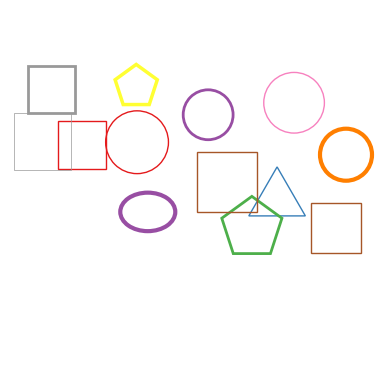[{"shape": "square", "thickness": 1, "radius": 0.31, "center": [0.213, 0.624]}, {"shape": "circle", "thickness": 1, "radius": 0.41, "center": [0.356, 0.631]}, {"shape": "triangle", "thickness": 1, "radius": 0.42, "center": [0.72, 0.482]}, {"shape": "pentagon", "thickness": 2, "radius": 0.41, "center": [0.654, 0.408]}, {"shape": "circle", "thickness": 2, "radius": 0.32, "center": [0.541, 0.702]}, {"shape": "oval", "thickness": 3, "radius": 0.36, "center": [0.384, 0.45]}, {"shape": "circle", "thickness": 3, "radius": 0.34, "center": [0.899, 0.598]}, {"shape": "pentagon", "thickness": 2.5, "radius": 0.29, "center": [0.354, 0.775]}, {"shape": "square", "thickness": 1, "radius": 0.33, "center": [0.874, 0.408]}, {"shape": "square", "thickness": 1, "radius": 0.39, "center": [0.59, 0.527]}, {"shape": "circle", "thickness": 1, "radius": 0.39, "center": [0.764, 0.733]}, {"shape": "square", "thickness": 0.5, "radius": 0.37, "center": [0.111, 0.633]}, {"shape": "square", "thickness": 2, "radius": 0.31, "center": [0.134, 0.768]}]